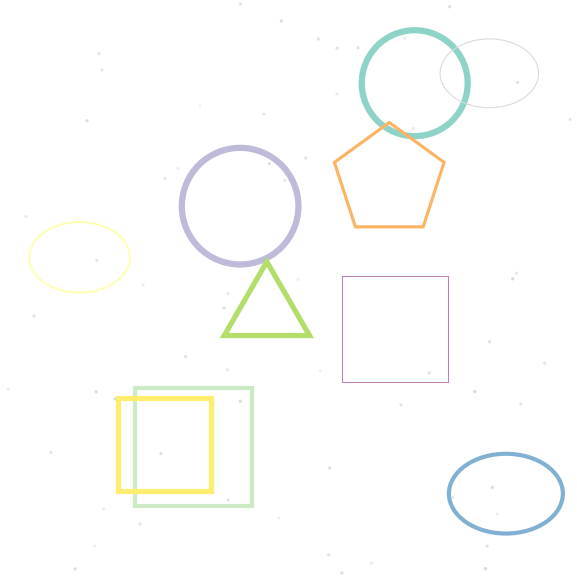[{"shape": "circle", "thickness": 3, "radius": 0.46, "center": [0.718, 0.855]}, {"shape": "oval", "thickness": 1, "radius": 0.44, "center": [0.138, 0.554]}, {"shape": "circle", "thickness": 3, "radius": 0.5, "center": [0.416, 0.642]}, {"shape": "oval", "thickness": 2, "radius": 0.49, "center": [0.876, 0.144]}, {"shape": "pentagon", "thickness": 1.5, "radius": 0.5, "center": [0.674, 0.687]}, {"shape": "triangle", "thickness": 2.5, "radius": 0.43, "center": [0.462, 0.461]}, {"shape": "oval", "thickness": 0.5, "radius": 0.43, "center": [0.847, 0.872]}, {"shape": "square", "thickness": 0.5, "radius": 0.46, "center": [0.684, 0.429]}, {"shape": "square", "thickness": 2, "radius": 0.51, "center": [0.335, 0.225]}, {"shape": "square", "thickness": 2.5, "radius": 0.4, "center": [0.284, 0.229]}]